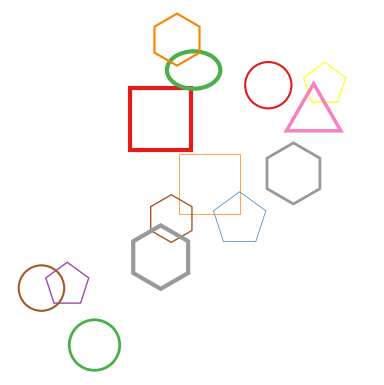[{"shape": "square", "thickness": 3, "radius": 0.4, "center": [0.417, 0.691]}, {"shape": "circle", "thickness": 1.5, "radius": 0.3, "center": [0.697, 0.779]}, {"shape": "pentagon", "thickness": 0.5, "radius": 0.36, "center": [0.622, 0.43]}, {"shape": "oval", "thickness": 3, "radius": 0.35, "center": [0.503, 0.818]}, {"shape": "circle", "thickness": 2, "radius": 0.33, "center": [0.245, 0.104]}, {"shape": "pentagon", "thickness": 1, "radius": 0.29, "center": [0.175, 0.26]}, {"shape": "hexagon", "thickness": 1.5, "radius": 0.34, "center": [0.46, 0.897]}, {"shape": "square", "thickness": 0.5, "radius": 0.39, "center": [0.544, 0.522]}, {"shape": "pentagon", "thickness": 1, "radius": 0.29, "center": [0.843, 0.781]}, {"shape": "circle", "thickness": 1.5, "radius": 0.3, "center": [0.108, 0.252]}, {"shape": "hexagon", "thickness": 1, "radius": 0.31, "center": [0.445, 0.432]}, {"shape": "triangle", "thickness": 2.5, "radius": 0.41, "center": [0.815, 0.701]}, {"shape": "hexagon", "thickness": 2, "radius": 0.4, "center": [0.762, 0.55]}, {"shape": "hexagon", "thickness": 3, "radius": 0.41, "center": [0.417, 0.332]}]